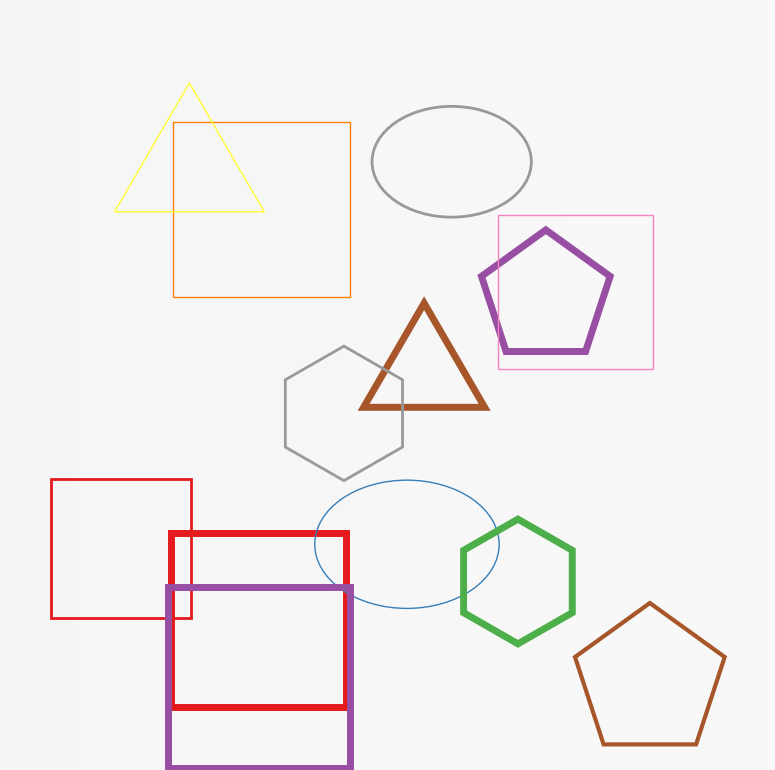[{"shape": "square", "thickness": 2.5, "radius": 0.56, "center": [0.334, 0.195]}, {"shape": "square", "thickness": 1, "radius": 0.45, "center": [0.156, 0.288]}, {"shape": "oval", "thickness": 0.5, "radius": 0.59, "center": [0.525, 0.293]}, {"shape": "hexagon", "thickness": 2.5, "radius": 0.4, "center": [0.668, 0.245]}, {"shape": "pentagon", "thickness": 2.5, "radius": 0.44, "center": [0.704, 0.614]}, {"shape": "square", "thickness": 2.5, "radius": 0.59, "center": [0.334, 0.12]}, {"shape": "square", "thickness": 0.5, "radius": 0.57, "center": [0.338, 0.728]}, {"shape": "triangle", "thickness": 0.5, "radius": 0.56, "center": [0.244, 0.781]}, {"shape": "pentagon", "thickness": 1.5, "radius": 0.51, "center": [0.839, 0.115]}, {"shape": "triangle", "thickness": 2.5, "radius": 0.45, "center": [0.547, 0.516]}, {"shape": "square", "thickness": 0.5, "radius": 0.5, "center": [0.743, 0.621]}, {"shape": "oval", "thickness": 1, "radius": 0.51, "center": [0.583, 0.79]}, {"shape": "hexagon", "thickness": 1, "radius": 0.44, "center": [0.444, 0.463]}]